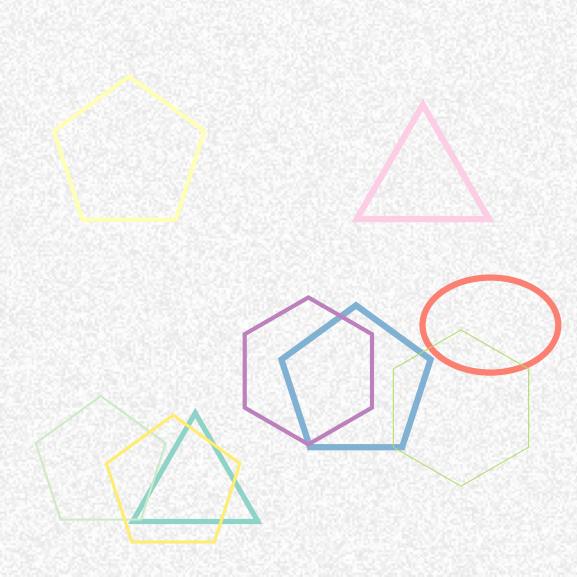[{"shape": "triangle", "thickness": 2.5, "radius": 0.63, "center": [0.338, 0.159]}, {"shape": "pentagon", "thickness": 2, "radius": 0.69, "center": [0.224, 0.73]}, {"shape": "oval", "thickness": 3, "radius": 0.59, "center": [0.849, 0.436]}, {"shape": "pentagon", "thickness": 3, "radius": 0.68, "center": [0.617, 0.335]}, {"shape": "hexagon", "thickness": 0.5, "radius": 0.68, "center": [0.798, 0.293]}, {"shape": "triangle", "thickness": 3, "radius": 0.66, "center": [0.732, 0.686]}, {"shape": "hexagon", "thickness": 2, "radius": 0.64, "center": [0.534, 0.357]}, {"shape": "pentagon", "thickness": 1, "radius": 0.59, "center": [0.174, 0.195]}, {"shape": "pentagon", "thickness": 1.5, "radius": 0.61, "center": [0.3, 0.159]}]